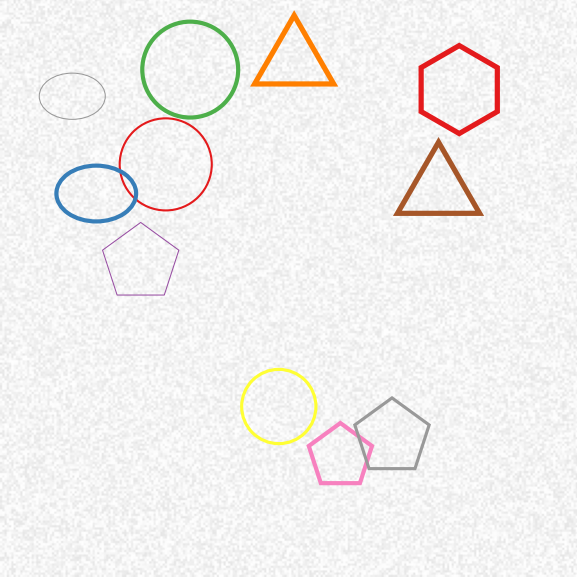[{"shape": "hexagon", "thickness": 2.5, "radius": 0.38, "center": [0.795, 0.844]}, {"shape": "circle", "thickness": 1, "radius": 0.4, "center": [0.287, 0.714]}, {"shape": "oval", "thickness": 2, "radius": 0.35, "center": [0.167, 0.664]}, {"shape": "circle", "thickness": 2, "radius": 0.42, "center": [0.329, 0.879]}, {"shape": "pentagon", "thickness": 0.5, "radius": 0.35, "center": [0.244, 0.544]}, {"shape": "triangle", "thickness": 2.5, "radius": 0.4, "center": [0.509, 0.893]}, {"shape": "circle", "thickness": 1.5, "radius": 0.32, "center": [0.483, 0.295]}, {"shape": "triangle", "thickness": 2.5, "radius": 0.41, "center": [0.759, 0.671]}, {"shape": "pentagon", "thickness": 2, "radius": 0.29, "center": [0.589, 0.209]}, {"shape": "oval", "thickness": 0.5, "radius": 0.29, "center": [0.125, 0.832]}, {"shape": "pentagon", "thickness": 1.5, "radius": 0.34, "center": [0.679, 0.242]}]